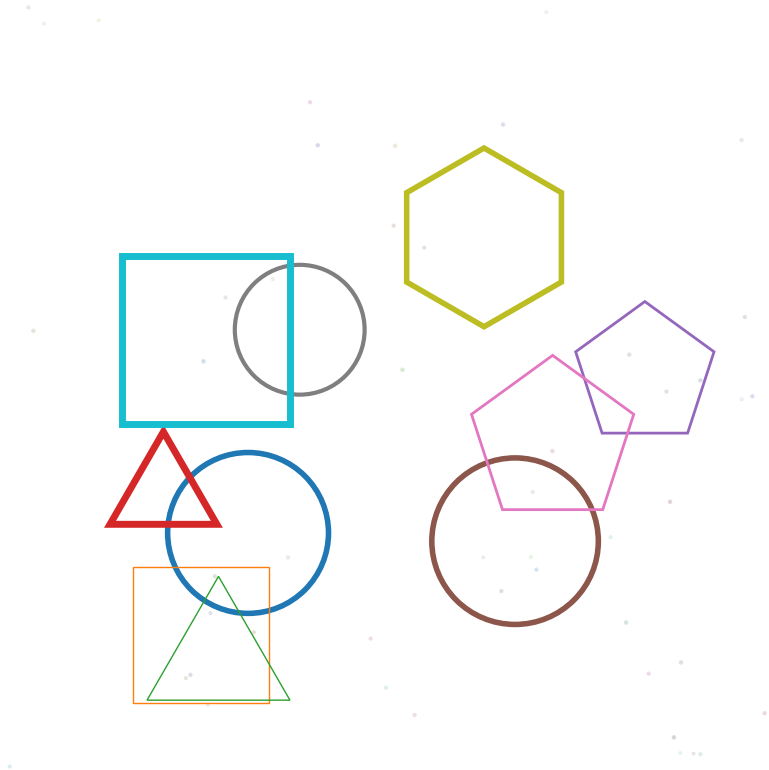[{"shape": "circle", "thickness": 2, "radius": 0.52, "center": [0.322, 0.308]}, {"shape": "square", "thickness": 0.5, "radius": 0.44, "center": [0.261, 0.175]}, {"shape": "triangle", "thickness": 0.5, "radius": 0.54, "center": [0.284, 0.144]}, {"shape": "triangle", "thickness": 2.5, "radius": 0.4, "center": [0.212, 0.359]}, {"shape": "pentagon", "thickness": 1, "radius": 0.47, "center": [0.837, 0.514]}, {"shape": "circle", "thickness": 2, "radius": 0.54, "center": [0.669, 0.297]}, {"shape": "pentagon", "thickness": 1, "radius": 0.55, "center": [0.718, 0.428]}, {"shape": "circle", "thickness": 1.5, "radius": 0.42, "center": [0.389, 0.572]}, {"shape": "hexagon", "thickness": 2, "radius": 0.58, "center": [0.629, 0.692]}, {"shape": "square", "thickness": 2.5, "radius": 0.55, "center": [0.267, 0.558]}]